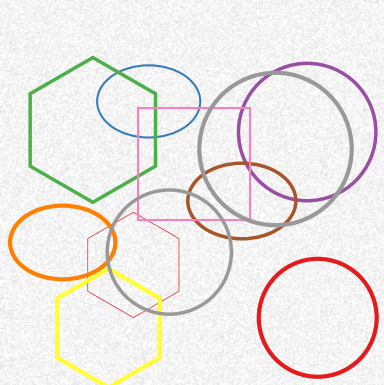[{"shape": "hexagon", "thickness": 0.5, "radius": 0.68, "center": [0.346, 0.312]}, {"shape": "circle", "thickness": 3, "radius": 0.77, "center": [0.825, 0.175]}, {"shape": "oval", "thickness": 1.5, "radius": 0.67, "center": [0.386, 0.737]}, {"shape": "hexagon", "thickness": 2.5, "radius": 0.94, "center": [0.241, 0.662]}, {"shape": "circle", "thickness": 2.5, "radius": 0.89, "center": [0.798, 0.657]}, {"shape": "oval", "thickness": 3, "radius": 0.68, "center": [0.163, 0.37]}, {"shape": "hexagon", "thickness": 3, "radius": 0.77, "center": [0.282, 0.148]}, {"shape": "oval", "thickness": 2.5, "radius": 0.7, "center": [0.628, 0.478]}, {"shape": "square", "thickness": 1.5, "radius": 0.73, "center": [0.504, 0.575]}, {"shape": "circle", "thickness": 3, "radius": 0.99, "center": [0.716, 0.613]}, {"shape": "circle", "thickness": 2.5, "radius": 0.81, "center": [0.44, 0.345]}]